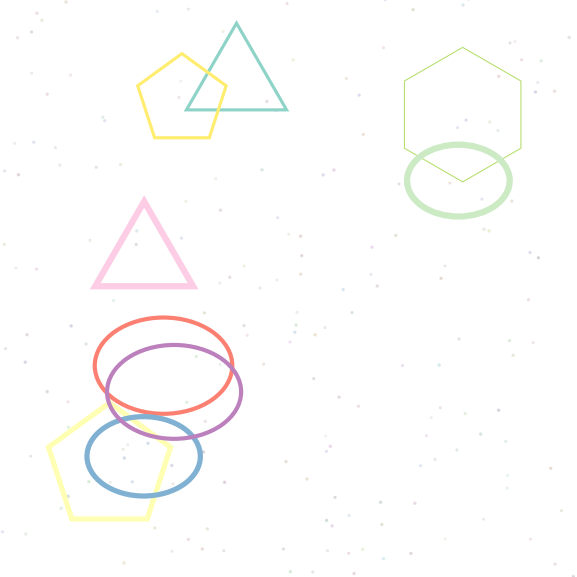[{"shape": "triangle", "thickness": 1.5, "radius": 0.5, "center": [0.41, 0.859]}, {"shape": "pentagon", "thickness": 2.5, "radius": 0.56, "center": [0.19, 0.19]}, {"shape": "oval", "thickness": 2, "radius": 0.6, "center": [0.283, 0.366]}, {"shape": "oval", "thickness": 2.5, "radius": 0.49, "center": [0.249, 0.209]}, {"shape": "hexagon", "thickness": 0.5, "radius": 0.58, "center": [0.801, 0.801]}, {"shape": "triangle", "thickness": 3, "radius": 0.49, "center": [0.25, 0.552]}, {"shape": "oval", "thickness": 2, "radius": 0.58, "center": [0.301, 0.321]}, {"shape": "oval", "thickness": 3, "radius": 0.44, "center": [0.794, 0.686]}, {"shape": "pentagon", "thickness": 1.5, "radius": 0.4, "center": [0.315, 0.826]}]